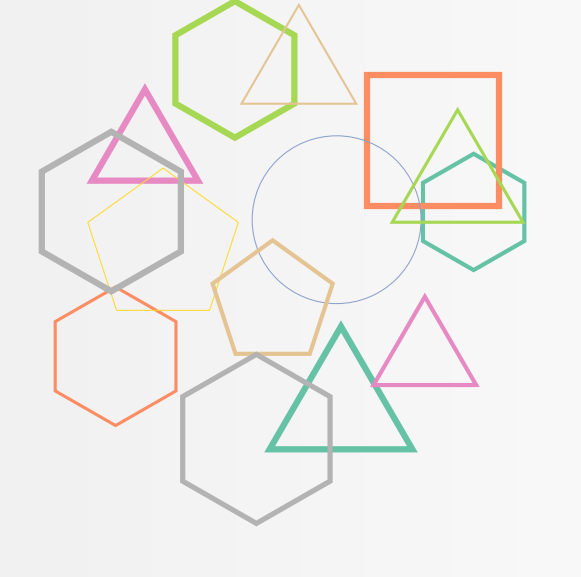[{"shape": "hexagon", "thickness": 2, "radius": 0.5, "center": [0.815, 0.632]}, {"shape": "triangle", "thickness": 3, "radius": 0.71, "center": [0.587, 0.292]}, {"shape": "square", "thickness": 3, "radius": 0.57, "center": [0.745, 0.756]}, {"shape": "hexagon", "thickness": 1.5, "radius": 0.6, "center": [0.199, 0.382]}, {"shape": "circle", "thickness": 0.5, "radius": 0.73, "center": [0.579, 0.619]}, {"shape": "triangle", "thickness": 2, "radius": 0.51, "center": [0.731, 0.383]}, {"shape": "triangle", "thickness": 3, "radius": 0.53, "center": [0.249, 0.739]}, {"shape": "hexagon", "thickness": 3, "radius": 0.59, "center": [0.404, 0.879]}, {"shape": "triangle", "thickness": 1.5, "radius": 0.65, "center": [0.787, 0.679]}, {"shape": "pentagon", "thickness": 0.5, "radius": 0.68, "center": [0.281, 0.572]}, {"shape": "triangle", "thickness": 1, "radius": 0.57, "center": [0.514, 0.877]}, {"shape": "pentagon", "thickness": 2, "radius": 0.54, "center": [0.469, 0.474]}, {"shape": "hexagon", "thickness": 2.5, "radius": 0.73, "center": [0.441, 0.239]}, {"shape": "hexagon", "thickness": 3, "radius": 0.69, "center": [0.192, 0.633]}]